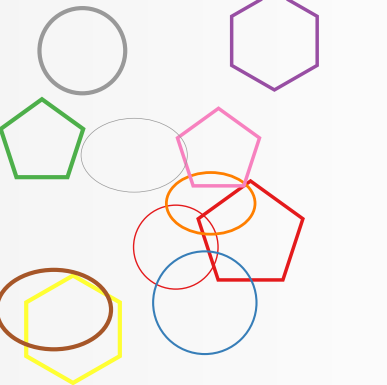[{"shape": "pentagon", "thickness": 2.5, "radius": 0.71, "center": [0.647, 0.388]}, {"shape": "circle", "thickness": 1, "radius": 0.55, "center": [0.454, 0.358]}, {"shape": "circle", "thickness": 1.5, "radius": 0.67, "center": [0.529, 0.214]}, {"shape": "pentagon", "thickness": 3, "radius": 0.56, "center": [0.108, 0.63]}, {"shape": "hexagon", "thickness": 2.5, "radius": 0.64, "center": [0.708, 0.894]}, {"shape": "oval", "thickness": 2, "radius": 0.57, "center": [0.544, 0.472]}, {"shape": "hexagon", "thickness": 3, "radius": 0.7, "center": [0.188, 0.145]}, {"shape": "oval", "thickness": 3, "radius": 0.74, "center": [0.139, 0.196]}, {"shape": "pentagon", "thickness": 2.5, "radius": 0.56, "center": [0.564, 0.607]}, {"shape": "oval", "thickness": 0.5, "radius": 0.69, "center": [0.346, 0.597]}, {"shape": "circle", "thickness": 3, "radius": 0.55, "center": [0.213, 0.868]}]